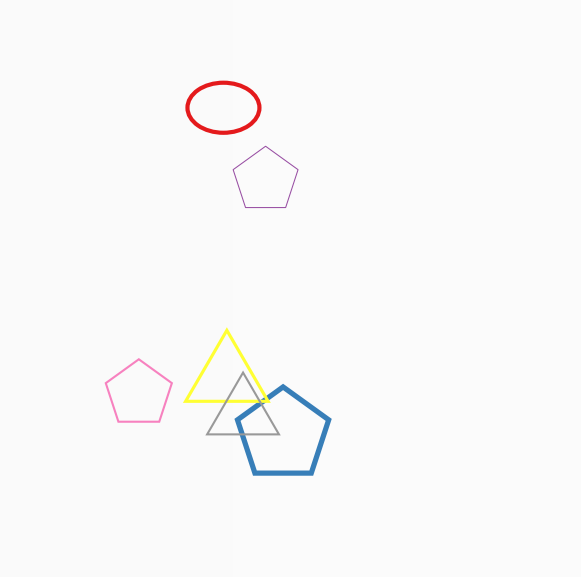[{"shape": "oval", "thickness": 2, "radius": 0.31, "center": [0.384, 0.813]}, {"shape": "pentagon", "thickness": 2.5, "radius": 0.41, "center": [0.487, 0.247]}, {"shape": "pentagon", "thickness": 0.5, "radius": 0.29, "center": [0.457, 0.687]}, {"shape": "triangle", "thickness": 1.5, "radius": 0.41, "center": [0.39, 0.345]}, {"shape": "pentagon", "thickness": 1, "radius": 0.3, "center": [0.239, 0.317]}, {"shape": "triangle", "thickness": 1, "radius": 0.36, "center": [0.418, 0.283]}]